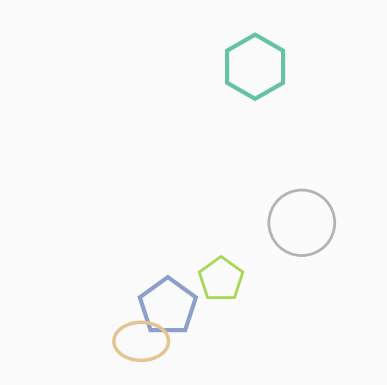[{"shape": "hexagon", "thickness": 3, "radius": 0.42, "center": [0.658, 0.827]}, {"shape": "pentagon", "thickness": 3, "radius": 0.38, "center": [0.433, 0.204]}, {"shape": "pentagon", "thickness": 2, "radius": 0.3, "center": [0.57, 0.275]}, {"shape": "oval", "thickness": 2.5, "radius": 0.35, "center": [0.364, 0.113]}, {"shape": "circle", "thickness": 2, "radius": 0.42, "center": [0.779, 0.421]}]